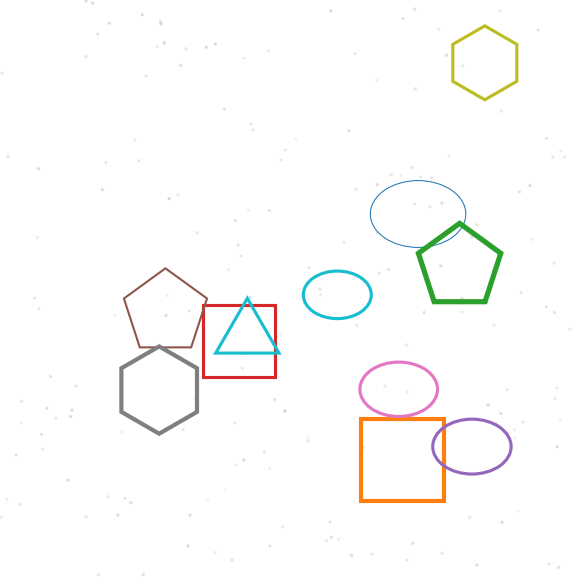[{"shape": "oval", "thickness": 0.5, "radius": 0.41, "center": [0.724, 0.629]}, {"shape": "square", "thickness": 2, "radius": 0.36, "center": [0.697, 0.203]}, {"shape": "pentagon", "thickness": 2.5, "radius": 0.37, "center": [0.796, 0.537]}, {"shape": "square", "thickness": 1.5, "radius": 0.31, "center": [0.414, 0.408]}, {"shape": "oval", "thickness": 1.5, "radius": 0.34, "center": [0.817, 0.226]}, {"shape": "pentagon", "thickness": 1, "radius": 0.38, "center": [0.287, 0.459]}, {"shape": "oval", "thickness": 1.5, "radius": 0.34, "center": [0.69, 0.325]}, {"shape": "hexagon", "thickness": 2, "radius": 0.38, "center": [0.276, 0.324]}, {"shape": "hexagon", "thickness": 1.5, "radius": 0.32, "center": [0.84, 0.89]}, {"shape": "oval", "thickness": 1.5, "radius": 0.29, "center": [0.584, 0.489]}, {"shape": "triangle", "thickness": 1.5, "radius": 0.32, "center": [0.428, 0.419]}]